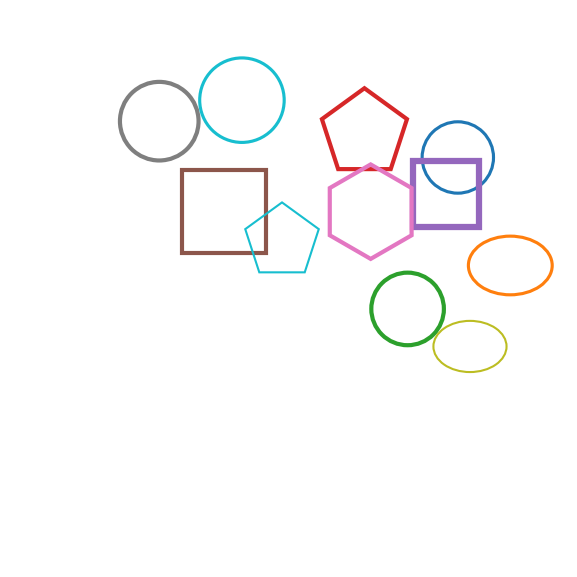[{"shape": "circle", "thickness": 1.5, "radius": 0.31, "center": [0.793, 0.726]}, {"shape": "oval", "thickness": 1.5, "radius": 0.36, "center": [0.884, 0.539]}, {"shape": "circle", "thickness": 2, "radius": 0.31, "center": [0.706, 0.464]}, {"shape": "pentagon", "thickness": 2, "radius": 0.39, "center": [0.631, 0.769]}, {"shape": "square", "thickness": 3, "radius": 0.29, "center": [0.773, 0.664]}, {"shape": "square", "thickness": 2, "radius": 0.36, "center": [0.388, 0.633]}, {"shape": "hexagon", "thickness": 2, "radius": 0.41, "center": [0.642, 0.633]}, {"shape": "circle", "thickness": 2, "radius": 0.34, "center": [0.276, 0.789]}, {"shape": "oval", "thickness": 1, "radius": 0.32, "center": [0.814, 0.399]}, {"shape": "circle", "thickness": 1.5, "radius": 0.37, "center": [0.419, 0.826]}, {"shape": "pentagon", "thickness": 1, "radius": 0.33, "center": [0.488, 0.582]}]